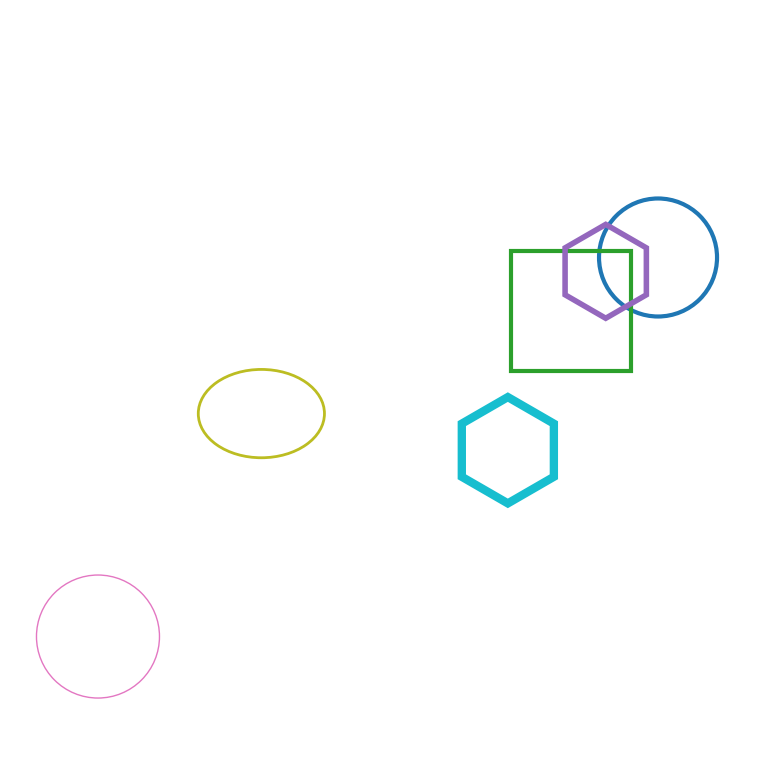[{"shape": "circle", "thickness": 1.5, "radius": 0.38, "center": [0.855, 0.666]}, {"shape": "square", "thickness": 1.5, "radius": 0.39, "center": [0.741, 0.596]}, {"shape": "hexagon", "thickness": 2, "radius": 0.3, "center": [0.787, 0.648]}, {"shape": "circle", "thickness": 0.5, "radius": 0.4, "center": [0.127, 0.173]}, {"shape": "oval", "thickness": 1, "radius": 0.41, "center": [0.339, 0.463]}, {"shape": "hexagon", "thickness": 3, "radius": 0.35, "center": [0.66, 0.415]}]